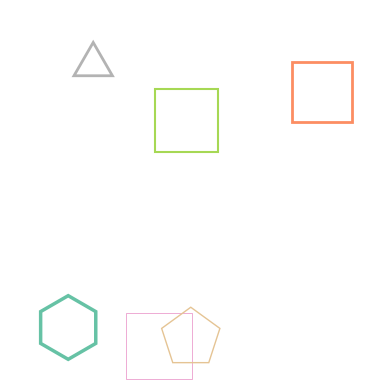[{"shape": "hexagon", "thickness": 2.5, "radius": 0.41, "center": [0.177, 0.149]}, {"shape": "square", "thickness": 2, "radius": 0.39, "center": [0.837, 0.761]}, {"shape": "square", "thickness": 0.5, "radius": 0.43, "center": [0.413, 0.101]}, {"shape": "square", "thickness": 1.5, "radius": 0.41, "center": [0.485, 0.686]}, {"shape": "pentagon", "thickness": 1, "radius": 0.4, "center": [0.495, 0.122]}, {"shape": "triangle", "thickness": 2, "radius": 0.29, "center": [0.242, 0.832]}]